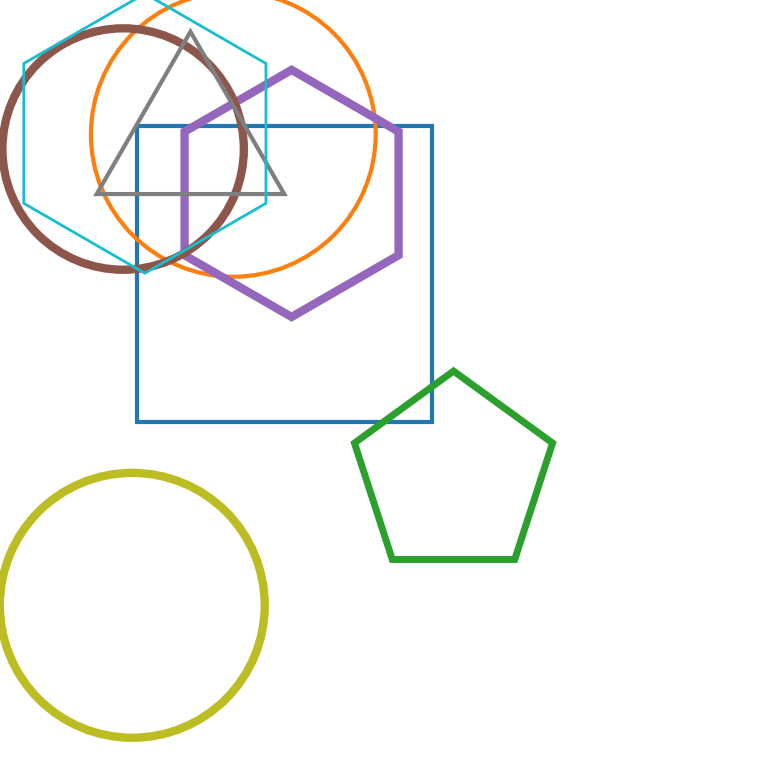[{"shape": "square", "thickness": 1.5, "radius": 0.96, "center": [0.37, 0.644]}, {"shape": "circle", "thickness": 1.5, "radius": 0.92, "center": [0.303, 0.826]}, {"shape": "pentagon", "thickness": 2.5, "radius": 0.68, "center": [0.589, 0.383]}, {"shape": "hexagon", "thickness": 3, "radius": 0.8, "center": [0.379, 0.749]}, {"shape": "circle", "thickness": 3, "radius": 0.78, "center": [0.16, 0.806]}, {"shape": "triangle", "thickness": 1.5, "radius": 0.7, "center": [0.247, 0.818]}, {"shape": "circle", "thickness": 3, "radius": 0.86, "center": [0.172, 0.214]}, {"shape": "hexagon", "thickness": 1, "radius": 0.91, "center": [0.188, 0.827]}]